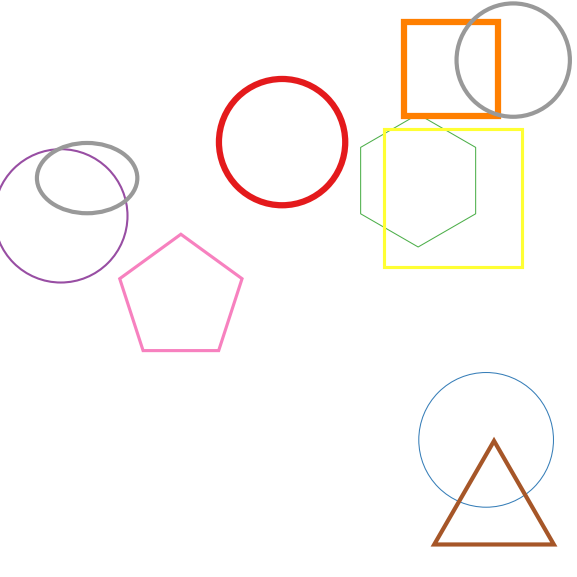[{"shape": "circle", "thickness": 3, "radius": 0.55, "center": [0.488, 0.753]}, {"shape": "circle", "thickness": 0.5, "radius": 0.58, "center": [0.842, 0.237]}, {"shape": "hexagon", "thickness": 0.5, "radius": 0.57, "center": [0.724, 0.686]}, {"shape": "circle", "thickness": 1, "radius": 0.58, "center": [0.105, 0.625]}, {"shape": "square", "thickness": 3, "radius": 0.41, "center": [0.78, 0.88]}, {"shape": "square", "thickness": 1.5, "radius": 0.6, "center": [0.785, 0.656]}, {"shape": "triangle", "thickness": 2, "radius": 0.6, "center": [0.855, 0.116]}, {"shape": "pentagon", "thickness": 1.5, "radius": 0.56, "center": [0.313, 0.482]}, {"shape": "circle", "thickness": 2, "radius": 0.49, "center": [0.889, 0.895]}, {"shape": "oval", "thickness": 2, "radius": 0.43, "center": [0.151, 0.691]}]